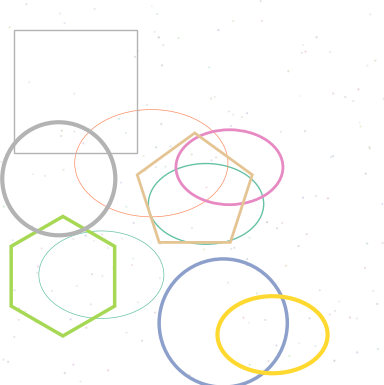[{"shape": "oval", "thickness": 1, "radius": 0.75, "center": [0.535, 0.47]}, {"shape": "oval", "thickness": 0.5, "radius": 0.81, "center": [0.263, 0.286]}, {"shape": "oval", "thickness": 0.5, "radius": 1.0, "center": [0.393, 0.576]}, {"shape": "circle", "thickness": 2.5, "radius": 0.83, "center": [0.58, 0.161]}, {"shape": "oval", "thickness": 2, "radius": 0.69, "center": [0.596, 0.566]}, {"shape": "hexagon", "thickness": 2.5, "radius": 0.78, "center": [0.163, 0.283]}, {"shape": "oval", "thickness": 3, "radius": 0.72, "center": [0.708, 0.131]}, {"shape": "pentagon", "thickness": 2, "radius": 0.79, "center": [0.506, 0.497]}, {"shape": "square", "thickness": 1, "radius": 0.79, "center": [0.196, 0.762]}, {"shape": "circle", "thickness": 3, "radius": 0.73, "center": [0.153, 0.536]}]